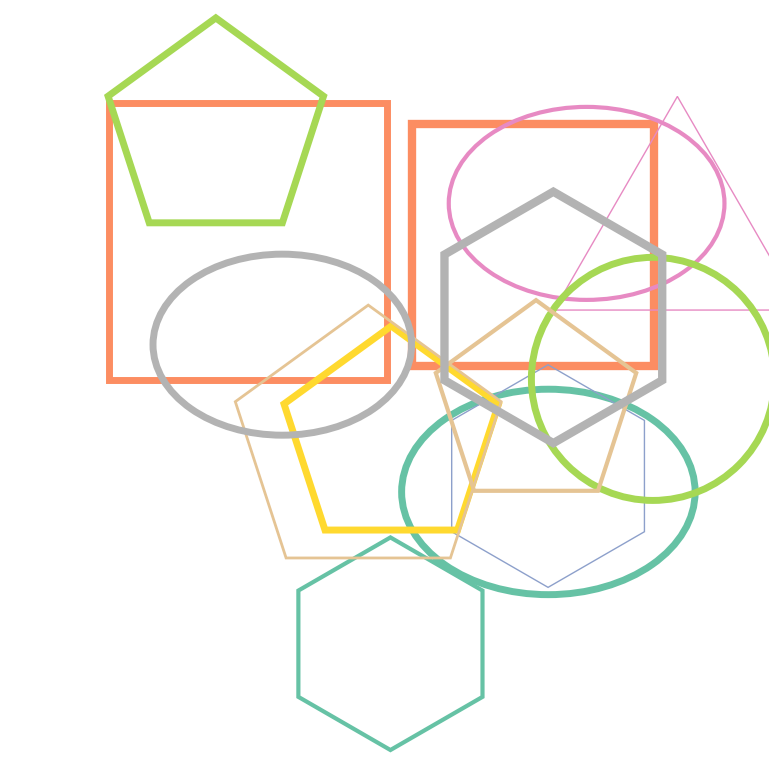[{"shape": "hexagon", "thickness": 1.5, "radius": 0.69, "center": [0.507, 0.164]}, {"shape": "oval", "thickness": 2.5, "radius": 0.95, "center": [0.712, 0.361]}, {"shape": "square", "thickness": 2.5, "radius": 0.9, "center": [0.322, 0.686]}, {"shape": "square", "thickness": 3, "radius": 0.78, "center": [0.692, 0.682]}, {"shape": "hexagon", "thickness": 0.5, "radius": 0.72, "center": [0.712, 0.382]}, {"shape": "oval", "thickness": 1.5, "radius": 0.9, "center": [0.762, 0.736]}, {"shape": "triangle", "thickness": 0.5, "radius": 0.92, "center": [0.88, 0.69]}, {"shape": "pentagon", "thickness": 2.5, "radius": 0.74, "center": [0.28, 0.83]}, {"shape": "circle", "thickness": 2.5, "radius": 0.79, "center": [0.848, 0.508]}, {"shape": "pentagon", "thickness": 2.5, "radius": 0.73, "center": [0.508, 0.43]}, {"shape": "pentagon", "thickness": 1, "radius": 0.91, "center": [0.478, 0.422]}, {"shape": "pentagon", "thickness": 1.5, "radius": 0.68, "center": [0.696, 0.473]}, {"shape": "hexagon", "thickness": 3, "radius": 0.82, "center": [0.719, 0.588]}, {"shape": "oval", "thickness": 2.5, "radius": 0.84, "center": [0.367, 0.552]}]